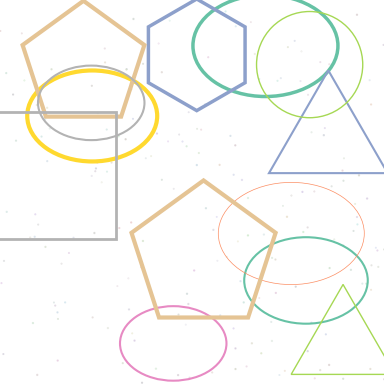[{"shape": "oval", "thickness": 1.5, "radius": 0.8, "center": [0.795, 0.272]}, {"shape": "oval", "thickness": 2.5, "radius": 0.94, "center": [0.689, 0.881]}, {"shape": "oval", "thickness": 0.5, "radius": 0.95, "center": [0.757, 0.394]}, {"shape": "hexagon", "thickness": 2.5, "radius": 0.72, "center": [0.511, 0.858]}, {"shape": "triangle", "thickness": 1.5, "radius": 0.89, "center": [0.853, 0.639]}, {"shape": "oval", "thickness": 1.5, "radius": 0.69, "center": [0.45, 0.108]}, {"shape": "triangle", "thickness": 1, "radius": 0.78, "center": [0.891, 0.105]}, {"shape": "circle", "thickness": 1, "radius": 0.69, "center": [0.804, 0.832]}, {"shape": "oval", "thickness": 3, "radius": 0.84, "center": [0.24, 0.699]}, {"shape": "pentagon", "thickness": 3, "radius": 0.98, "center": [0.529, 0.335]}, {"shape": "pentagon", "thickness": 3, "radius": 0.83, "center": [0.217, 0.832]}, {"shape": "oval", "thickness": 1.5, "radius": 0.69, "center": [0.237, 0.733]}, {"shape": "square", "thickness": 2, "radius": 0.83, "center": [0.136, 0.544]}]